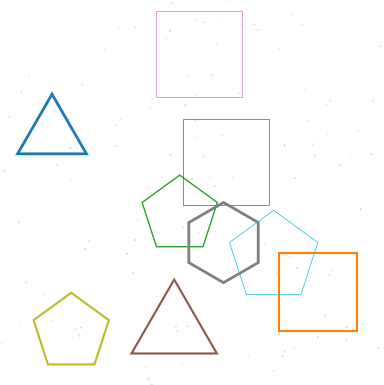[{"shape": "triangle", "thickness": 2, "radius": 0.52, "center": [0.135, 0.652]}, {"shape": "square", "thickness": 1.5, "radius": 0.51, "center": [0.826, 0.242]}, {"shape": "pentagon", "thickness": 1, "radius": 0.51, "center": [0.467, 0.442]}, {"shape": "square", "thickness": 0.5, "radius": 0.55, "center": [0.587, 0.579]}, {"shape": "triangle", "thickness": 1.5, "radius": 0.64, "center": [0.452, 0.146]}, {"shape": "square", "thickness": 0.5, "radius": 0.56, "center": [0.517, 0.859]}, {"shape": "hexagon", "thickness": 2, "radius": 0.52, "center": [0.581, 0.37]}, {"shape": "pentagon", "thickness": 1.5, "radius": 0.51, "center": [0.185, 0.137]}, {"shape": "pentagon", "thickness": 0.5, "radius": 0.6, "center": [0.711, 0.333]}]